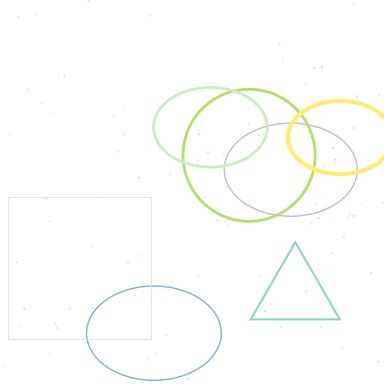[{"shape": "triangle", "thickness": 1.5, "radius": 0.67, "center": [0.767, 0.237]}, {"shape": "oval", "thickness": 1, "radius": 0.86, "center": [0.755, 0.559]}, {"shape": "oval", "thickness": 1, "radius": 0.87, "center": [0.4, 0.135]}, {"shape": "circle", "thickness": 2, "radius": 0.86, "center": [0.647, 0.597]}, {"shape": "square", "thickness": 0.5, "radius": 0.93, "center": [0.206, 0.304]}, {"shape": "oval", "thickness": 2, "radius": 0.74, "center": [0.547, 0.669]}, {"shape": "oval", "thickness": 3, "radius": 0.68, "center": [0.884, 0.643]}]